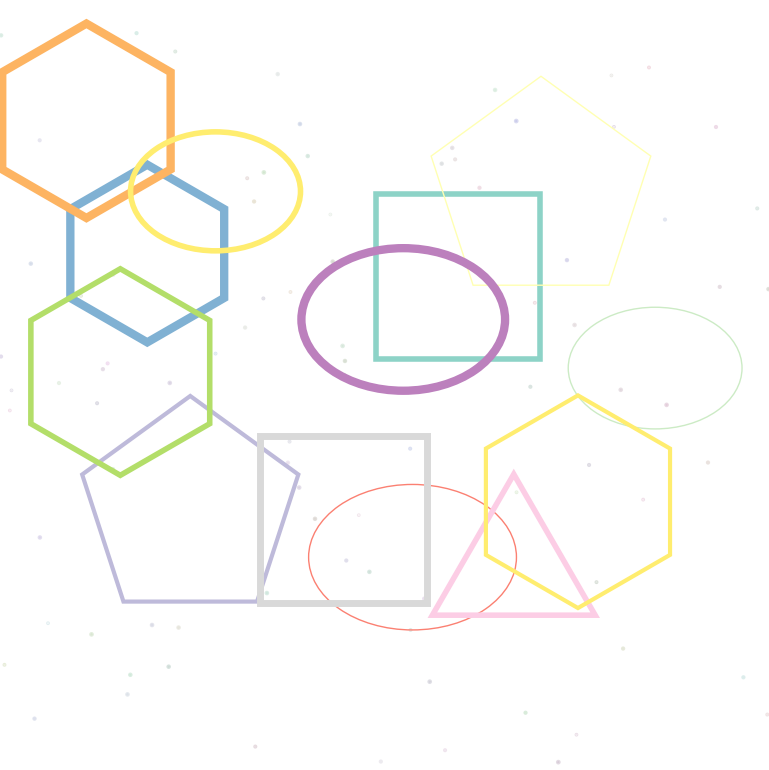[{"shape": "square", "thickness": 2, "radius": 0.53, "center": [0.595, 0.641]}, {"shape": "pentagon", "thickness": 0.5, "radius": 0.75, "center": [0.703, 0.751]}, {"shape": "pentagon", "thickness": 1.5, "radius": 0.74, "center": [0.247, 0.338]}, {"shape": "oval", "thickness": 0.5, "radius": 0.67, "center": [0.536, 0.276]}, {"shape": "hexagon", "thickness": 3, "radius": 0.58, "center": [0.191, 0.671]}, {"shape": "hexagon", "thickness": 3, "radius": 0.63, "center": [0.112, 0.843]}, {"shape": "hexagon", "thickness": 2, "radius": 0.67, "center": [0.156, 0.517]}, {"shape": "triangle", "thickness": 2, "radius": 0.61, "center": [0.667, 0.262]}, {"shape": "square", "thickness": 2.5, "radius": 0.54, "center": [0.446, 0.325]}, {"shape": "oval", "thickness": 3, "radius": 0.66, "center": [0.524, 0.585]}, {"shape": "oval", "thickness": 0.5, "radius": 0.56, "center": [0.851, 0.522]}, {"shape": "hexagon", "thickness": 1.5, "radius": 0.69, "center": [0.751, 0.348]}, {"shape": "oval", "thickness": 2, "radius": 0.55, "center": [0.28, 0.751]}]